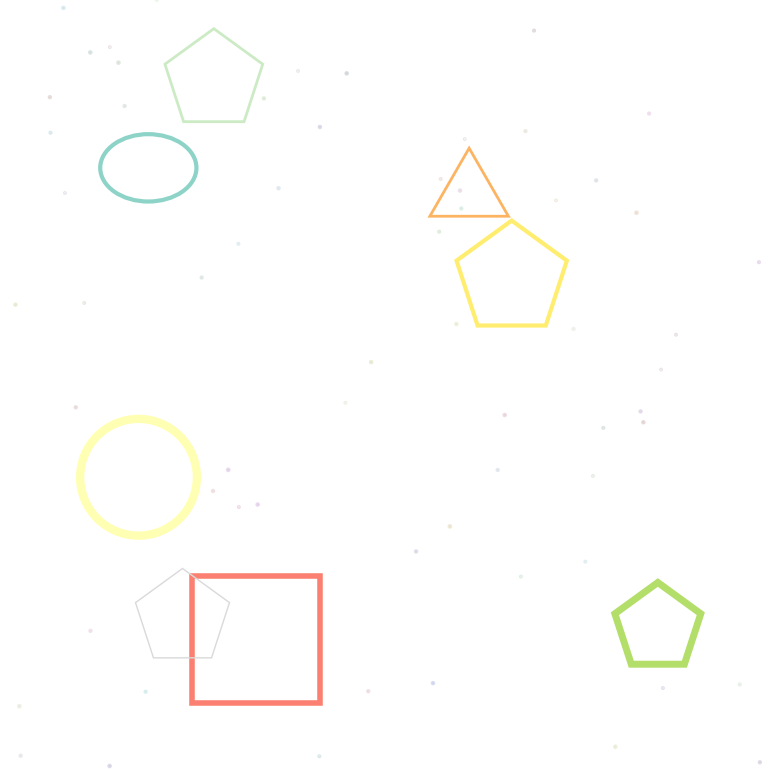[{"shape": "oval", "thickness": 1.5, "radius": 0.31, "center": [0.193, 0.782]}, {"shape": "circle", "thickness": 3, "radius": 0.38, "center": [0.18, 0.38]}, {"shape": "square", "thickness": 2, "radius": 0.41, "center": [0.333, 0.17]}, {"shape": "triangle", "thickness": 1, "radius": 0.29, "center": [0.609, 0.749]}, {"shape": "pentagon", "thickness": 2.5, "radius": 0.29, "center": [0.854, 0.185]}, {"shape": "pentagon", "thickness": 0.5, "radius": 0.32, "center": [0.237, 0.198]}, {"shape": "pentagon", "thickness": 1, "radius": 0.33, "center": [0.278, 0.896]}, {"shape": "pentagon", "thickness": 1.5, "radius": 0.38, "center": [0.665, 0.638]}]